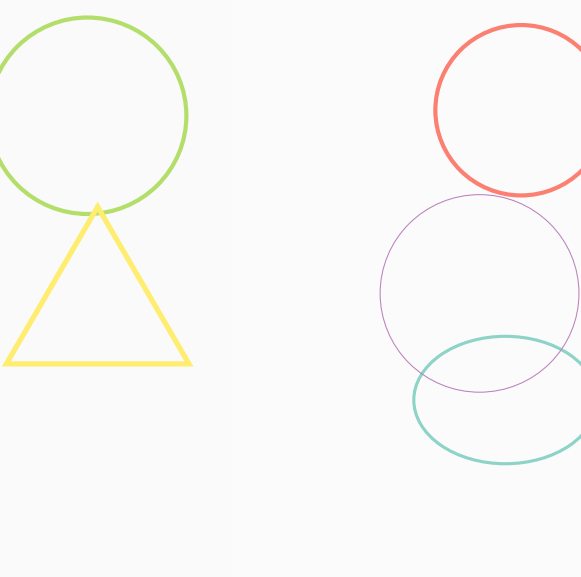[{"shape": "oval", "thickness": 1.5, "radius": 0.79, "center": [0.87, 0.306]}, {"shape": "circle", "thickness": 2, "radius": 0.74, "center": [0.897, 0.808]}, {"shape": "circle", "thickness": 2, "radius": 0.85, "center": [0.151, 0.799]}, {"shape": "circle", "thickness": 0.5, "radius": 0.86, "center": [0.825, 0.491]}, {"shape": "triangle", "thickness": 2.5, "radius": 0.91, "center": [0.168, 0.46]}]